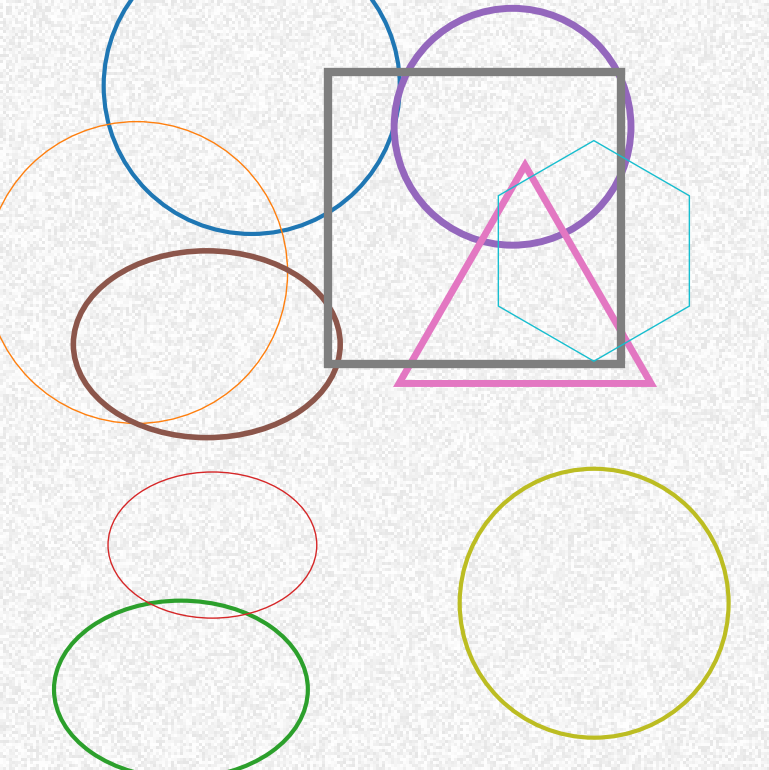[{"shape": "circle", "thickness": 1.5, "radius": 0.96, "center": [0.327, 0.888]}, {"shape": "circle", "thickness": 0.5, "radius": 0.98, "center": [0.178, 0.646]}, {"shape": "oval", "thickness": 1.5, "radius": 0.82, "center": [0.235, 0.105]}, {"shape": "oval", "thickness": 0.5, "radius": 0.68, "center": [0.276, 0.292]}, {"shape": "circle", "thickness": 2.5, "radius": 0.77, "center": [0.666, 0.835]}, {"shape": "oval", "thickness": 2, "radius": 0.87, "center": [0.269, 0.553]}, {"shape": "triangle", "thickness": 2.5, "radius": 0.94, "center": [0.682, 0.596]}, {"shape": "square", "thickness": 3, "radius": 0.95, "center": [0.616, 0.717]}, {"shape": "circle", "thickness": 1.5, "radius": 0.87, "center": [0.772, 0.217]}, {"shape": "hexagon", "thickness": 0.5, "radius": 0.72, "center": [0.771, 0.674]}]